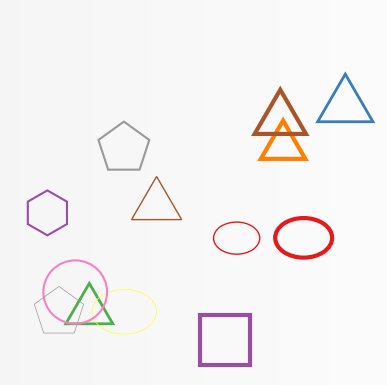[{"shape": "oval", "thickness": 3, "radius": 0.37, "center": [0.784, 0.382]}, {"shape": "oval", "thickness": 1, "radius": 0.3, "center": [0.611, 0.381]}, {"shape": "triangle", "thickness": 2, "radius": 0.41, "center": [0.891, 0.725]}, {"shape": "triangle", "thickness": 2, "radius": 0.35, "center": [0.23, 0.194]}, {"shape": "hexagon", "thickness": 1.5, "radius": 0.29, "center": [0.122, 0.447]}, {"shape": "square", "thickness": 3, "radius": 0.32, "center": [0.58, 0.117]}, {"shape": "triangle", "thickness": 3, "radius": 0.33, "center": [0.731, 0.62]}, {"shape": "oval", "thickness": 0.5, "radius": 0.42, "center": [0.321, 0.19]}, {"shape": "triangle", "thickness": 1, "radius": 0.37, "center": [0.404, 0.467]}, {"shape": "triangle", "thickness": 3, "radius": 0.38, "center": [0.723, 0.69]}, {"shape": "circle", "thickness": 1.5, "radius": 0.41, "center": [0.194, 0.241]}, {"shape": "pentagon", "thickness": 1.5, "radius": 0.34, "center": [0.32, 0.615]}, {"shape": "pentagon", "thickness": 0.5, "radius": 0.33, "center": [0.152, 0.189]}]